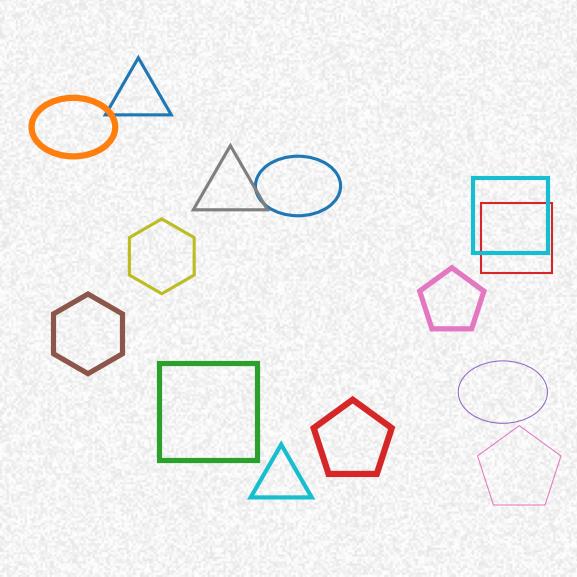[{"shape": "oval", "thickness": 1.5, "radius": 0.37, "center": [0.516, 0.677]}, {"shape": "triangle", "thickness": 1.5, "radius": 0.33, "center": [0.24, 0.833]}, {"shape": "oval", "thickness": 3, "radius": 0.36, "center": [0.127, 0.779]}, {"shape": "square", "thickness": 2.5, "radius": 0.42, "center": [0.36, 0.286]}, {"shape": "pentagon", "thickness": 3, "radius": 0.36, "center": [0.611, 0.236]}, {"shape": "square", "thickness": 1, "radius": 0.3, "center": [0.895, 0.587]}, {"shape": "oval", "thickness": 0.5, "radius": 0.39, "center": [0.871, 0.32]}, {"shape": "hexagon", "thickness": 2.5, "radius": 0.34, "center": [0.152, 0.421]}, {"shape": "pentagon", "thickness": 2.5, "radius": 0.29, "center": [0.782, 0.477]}, {"shape": "pentagon", "thickness": 0.5, "radius": 0.38, "center": [0.899, 0.186]}, {"shape": "triangle", "thickness": 1.5, "radius": 0.37, "center": [0.399, 0.673]}, {"shape": "hexagon", "thickness": 1.5, "radius": 0.32, "center": [0.28, 0.555]}, {"shape": "square", "thickness": 2, "radius": 0.33, "center": [0.884, 0.626]}, {"shape": "triangle", "thickness": 2, "radius": 0.31, "center": [0.487, 0.168]}]